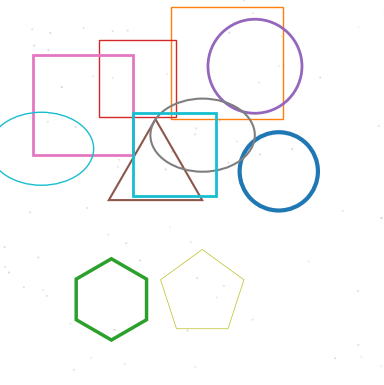[{"shape": "circle", "thickness": 3, "radius": 0.51, "center": [0.724, 0.555]}, {"shape": "square", "thickness": 1, "radius": 0.73, "center": [0.591, 0.836]}, {"shape": "hexagon", "thickness": 2.5, "radius": 0.53, "center": [0.289, 0.222]}, {"shape": "square", "thickness": 1, "radius": 0.5, "center": [0.358, 0.796]}, {"shape": "circle", "thickness": 2, "radius": 0.61, "center": [0.662, 0.828]}, {"shape": "triangle", "thickness": 1.5, "radius": 0.7, "center": [0.404, 0.55]}, {"shape": "square", "thickness": 2, "radius": 0.65, "center": [0.216, 0.727]}, {"shape": "oval", "thickness": 1.5, "radius": 0.68, "center": [0.526, 0.649]}, {"shape": "pentagon", "thickness": 0.5, "radius": 0.57, "center": [0.525, 0.238]}, {"shape": "oval", "thickness": 1, "radius": 0.68, "center": [0.108, 0.614]}, {"shape": "square", "thickness": 2, "radius": 0.54, "center": [0.453, 0.599]}]